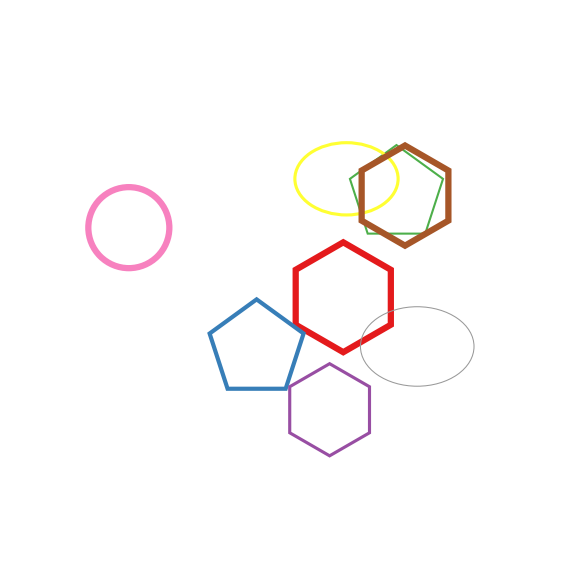[{"shape": "hexagon", "thickness": 3, "radius": 0.48, "center": [0.594, 0.484]}, {"shape": "pentagon", "thickness": 2, "radius": 0.43, "center": [0.444, 0.395]}, {"shape": "pentagon", "thickness": 1, "radius": 0.42, "center": [0.687, 0.663]}, {"shape": "hexagon", "thickness": 1.5, "radius": 0.4, "center": [0.571, 0.29]}, {"shape": "oval", "thickness": 1.5, "radius": 0.45, "center": [0.6, 0.689]}, {"shape": "hexagon", "thickness": 3, "radius": 0.43, "center": [0.701, 0.66]}, {"shape": "circle", "thickness": 3, "radius": 0.35, "center": [0.223, 0.605]}, {"shape": "oval", "thickness": 0.5, "radius": 0.49, "center": [0.722, 0.399]}]